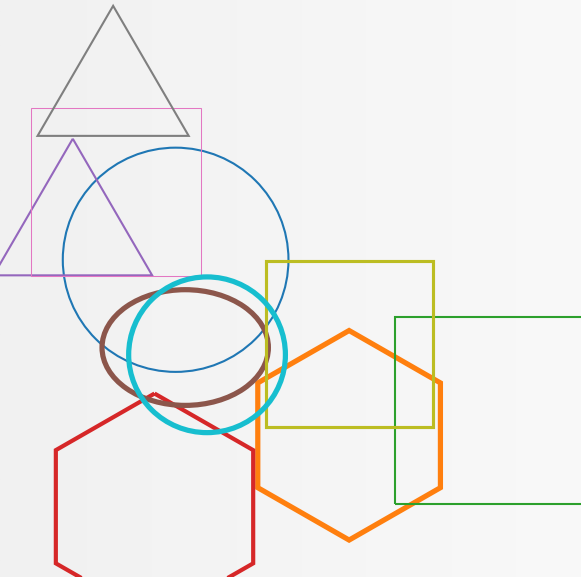[{"shape": "circle", "thickness": 1, "radius": 0.97, "center": [0.302, 0.549]}, {"shape": "hexagon", "thickness": 2.5, "radius": 0.91, "center": [0.601, 0.245]}, {"shape": "square", "thickness": 1, "radius": 0.81, "center": [0.841, 0.289]}, {"shape": "hexagon", "thickness": 2, "radius": 0.98, "center": [0.266, 0.122]}, {"shape": "triangle", "thickness": 1, "radius": 0.79, "center": [0.125, 0.601]}, {"shape": "oval", "thickness": 2.5, "radius": 0.72, "center": [0.319, 0.397]}, {"shape": "square", "thickness": 0.5, "radius": 0.73, "center": [0.199, 0.667]}, {"shape": "triangle", "thickness": 1, "radius": 0.75, "center": [0.195, 0.839]}, {"shape": "square", "thickness": 1.5, "radius": 0.72, "center": [0.601, 0.403]}, {"shape": "circle", "thickness": 2.5, "radius": 0.67, "center": [0.356, 0.385]}]